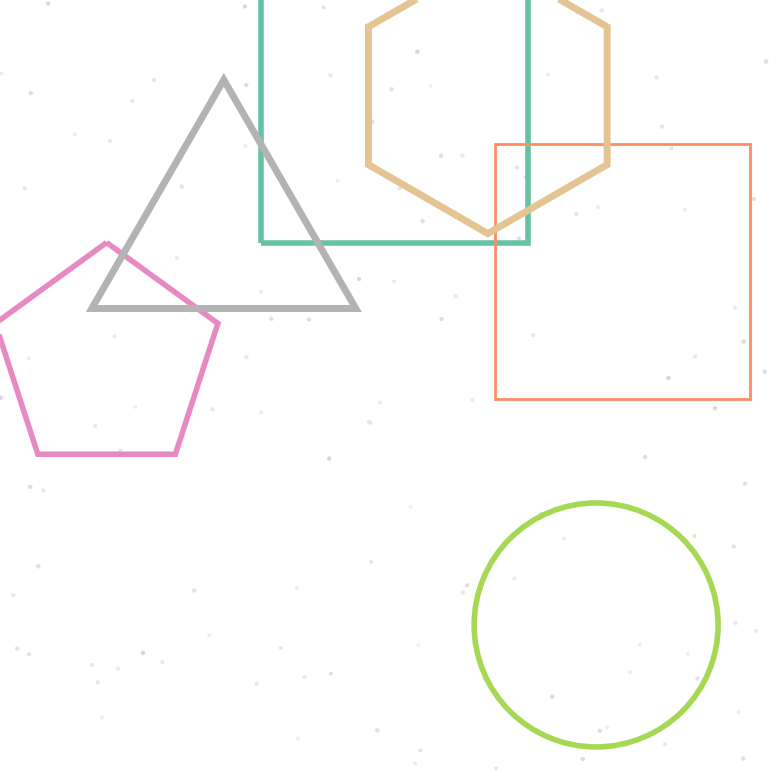[{"shape": "square", "thickness": 2, "radius": 0.87, "center": [0.512, 0.858]}, {"shape": "square", "thickness": 1, "radius": 0.83, "center": [0.808, 0.647]}, {"shape": "pentagon", "thickness": 2, "radius": 0.76, "center": [0.138, 0.533]}, {"shape": "circle", "thickness": 2, "radius": 0.79, "center": [0.774, 0.188]}, {"shape": "hexagon", "thickness": 2.5, "radius": 0.89, "center": [0.634, 0.876]}, {"shape": "triangle", "thickness": 2.5, "radius": 0.99, "center": [0.291, 0.698]}]